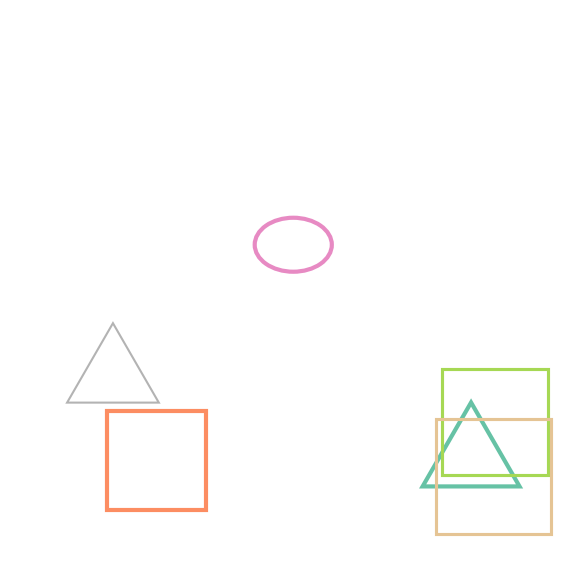[{"shape": "triangle", "thickness": 2, "radius": 0.48, "center": [0.816, 0.205]}, {"shape": "square", "thickness": 2, "radius": 0.43, "center": [0.271, 0.201]}, {"shape": "oval", "thickness": 2, "radius": 0.33, "center": [0.508, 0.575]}, {"shape": "square", "thickness": 1.5, "radius": 0.46, "center": [0.857, 0.269]}, {"shape": "square", "thickness": 1.5, "radius": 0.5, "center": [0.854, 0.174]}, {"shape": "triangle", "thickness": 1, "radius": 0.46, "center": [0.196, 0.348]}]